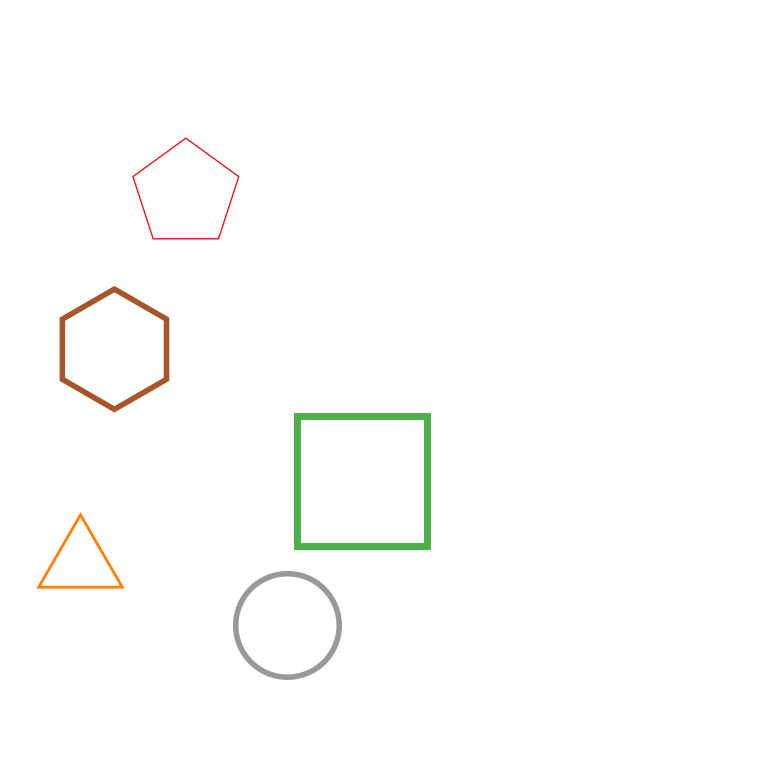[{"shape": "pentagon", "thickness": 0.5, "radius": 0.36, "center": [0.241, 0.748]}, {"shape": "square", "thickness": 2.5, "radius": 0.42, "center": [0.471, 0.375]}, {"shape": "triangle", "thickness": 1, "radius": 0.31, "center": [0.105, 0.269]}, {"shape": "hexagon", "thickness": 2, "radius": 0.39, "center": [0.149, 0.546]}, {"shape": "circle", "thickness": 2, "radius": 0.34, "center": [0.373, 0.188]}]